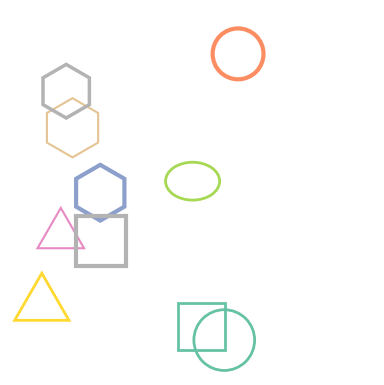[{"shape": "square", "thickness": 2, "radius": 0.31, "center": [0.523, 0.151]}, {"shape": "circle", "thickness": 2, "radius": 0.39, "center": [0.582, 0.117]}, {"shape": "circle", "thickness": 3, "radius": 0.33, "center": [0.618, 0.86]}, {"shape": "hexagon", "thickness": 3, "radius": 0.36, "center": [0.26, 0.499]}, {"shape": "triangle", "thickness": 1.5, "radius": 0.35, "center": [0.158, 0.39]}, {"shape": "oval", "thickness": 2, "radius": 0.35, "center": [0.5, 0.529]}, {"shape": "triangle", "thickness": 2, "radius": 0.41, "center": [0.109, 0.209]}, {"shape": "hexagon", "thickness": 1.5, "radius": 0.38, "center": [0.188, 0.668]}, {"shape": "square", "thickness": 3, "radius": 0.33, "center": [0.262, 0.374]}, {"shape": "hexagon", "thickness": 2.5, "radius": 0.35, "center": [0.172, 0.763]}]